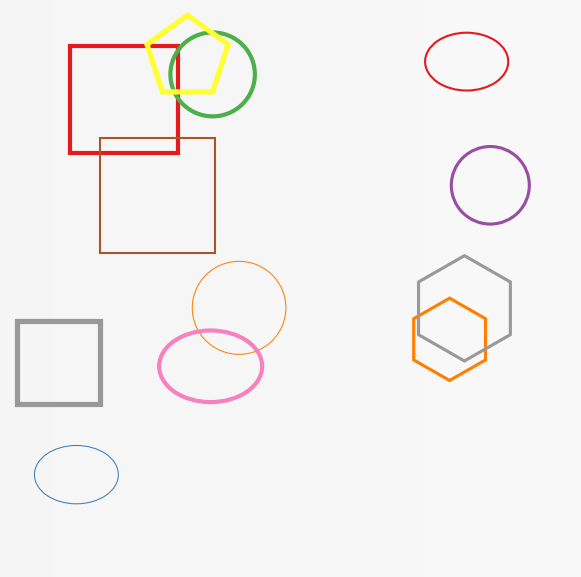[{"shape": "square", "thickness": 2, "radius": 0.46, "center": [0.213, 0.827]}, {"shape": "oval", "thickness": 1, "radius": 0.36, "center": [0.803, 0.892]}, {"shape": "oval", "thickness": 0.5, "radius": 0.36, "center": [0.131, 0.177]}, {"shape": "circle", "thickness": 2, "radius": 0.36, "center": [0.366, 0.87]}, {"shape": "circle", "thickness": 1.5, "radius": 0.34, "center": [0.844, 0.678]}, {"shape": "hexagon", "thickness": 1.5, "radius": 0.36, "center": [0.774, 0.412]}, {"shape": "circle", "thickness": 0.5, "radius": 0.4, "center": [0.411, 0.466]}, {"shape": "pentagon", "thickness": 2.5, "radius": 0.37, "center": [0.323, 0.899]}, {"shape": "square", "thickness": 1, "radius": 0.5, "center": [0.271, 0.661]}, {"shape": "oval", "thickness": 2, "radius": 0.44, "center": [0.362, 0.365]}, {"shape": "square", "thickness": 2.5, "radius": 0.36, "center": [0.101, 0.371]}, {"shape": "hexagon", "thickness": 1.5, "radius": 0.46, "center": [0.799, 0.465]}]